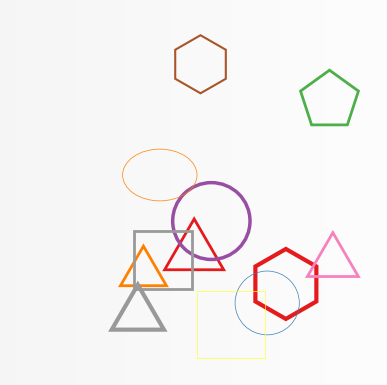[{"shape": "triangle", "thickness": 2, "radius": 0.44, "center": [0.501, 0.343]}, {"shape": "hexagon", "thickness": 3, "radius": 0.45, "center": [0.738, 0.262]}, {"shape": "circle", "thickness": 0.5, "radius": 0.41, "center": [0.69, 0.213]}, {"shape": "pentagon", "thickness": 2, "radius": 0.39, "center": [0.85, 0.739]}, {"shape": "circle", "thickness": 2.5, "radius": 0.5, "center": [0.545, 0.426]}, {"shape": "triangle", "thickness": 2, "radius": 0.34, "center": [0.37, 0.292]}, {"shape": "oval", "thickness": 0.5, "radius": 0.48, "center": [0.412, 0.545]}, {"shape": "square", "thickness": 0.5, "radius": 0.44, "center": [0.597, 0.157]}, {"shape": "hexagon", "thickness": 1.5, "radius": 0.38, "center": [0.517, 0.833]}, {"shape": "triangle", "thickness": 2, "radius": 0.38, "center": [0.859, 0.32]}, {"shape": "triangle", "thickness": 3, "radius": 0.39, "center": [0.356, 0.183]}, {"shape": "square", "thickness": 2, "radius": 0.38, "center": [0.42, 0.325]}]